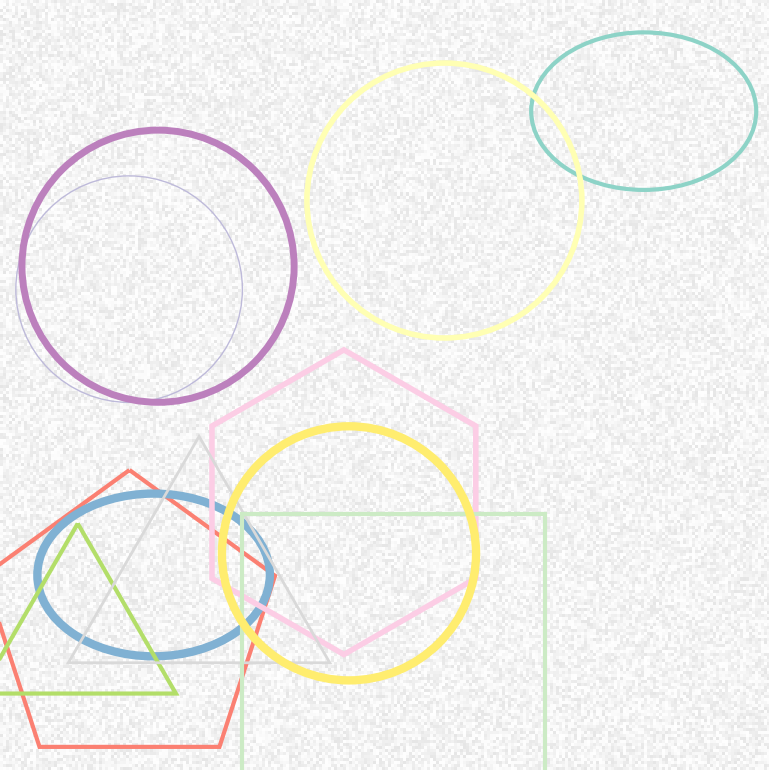[{"shape": "oval", "thickness": 1.5, "radius": 0.73, "center": [0.836, 0.856]}, {"shape": "circle", "thickness": 2, "radius": 0.89, "center": [0.577, 0.74]}, {"shape": "circle", "thickness": 0.5, "radius": 0.74, "center": [0.168, 0.624]}, {"shape": "pentagon", "thickness": 1.5, "radius": 0.99, "center": [0.168, 0.191]}, {"shape": "oval", "thickness": 3, "radius": 0.75, "center": [0.199, 0.253]}, {"shape": "triangle", "thickness": 1.5, "radius": 0.74, "center": [0.101, 0.173]}, {"shape": "hexagon", "thickness": 2, "radius": 0.99, "center": [0.447, 0.348]}, {"shape": "triangle", "thickness": 1, "radius": 0.98, "center": [0.259, 0.237]}, {"shape": "circle", "thickness": 2.5, "radius": 0.88, "center": [0.205, 0.654]}, {"shape": "square", "thickness": 1.5, "radius": 0.98, "center": [0.511, 0.135]}, {"shape": "circle", "thickness": 3, "radius": 0.83, "center": [0.453, 0.281]}]